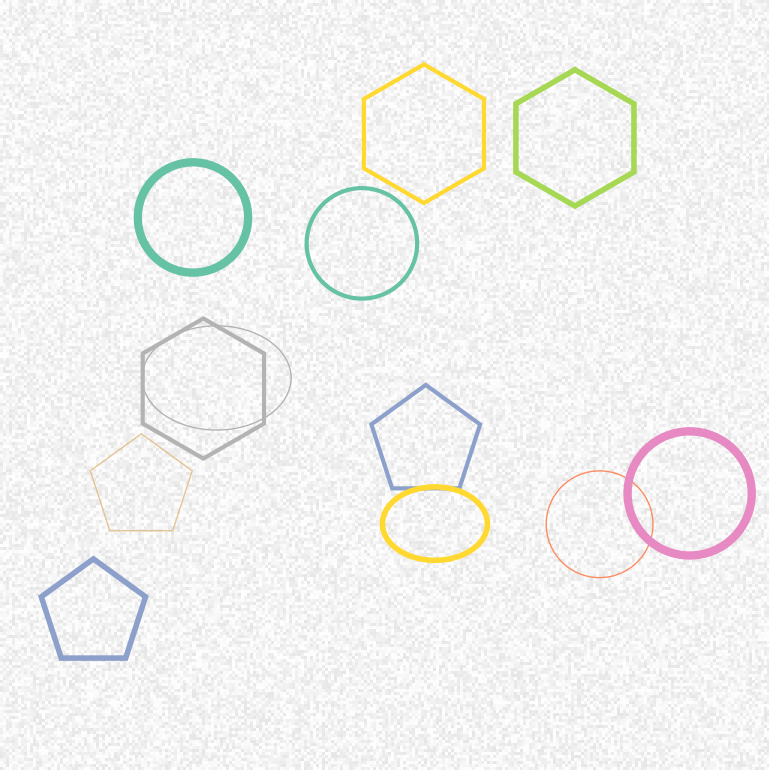[{"shape": "circle", "thickness": 1.5, "radius": 0.36, "center": [0.47, 0.684]}, {"shape": "circle", "thickness": 3, "radius": 0.36, "center": [0.251, 0.718]}, {"shape": "circle", "thickness": 0.5, "radius": 0.35, "center": [0.779, 0.319]}, {"shape": "pentagon", "thickness": 2, "radius": 0.36, "center": [0.121, 0.203]}, {"shape": "pentagon", "thickness": 1.5, "radius": 0.37, "center": [0.553, 0.426]}, {"shape": "circle", "thickness": 3, "radius": 0.4, "center": [0.896, 0.359]}, {"shape": "hexagon", "thickness": 2, "radius": 0.44, "center": [0.747, 0.821]}, {"shape": "oval", "thickness": 2, "radius": 0.34, "center": [0.565, 0.32]}, {"shape": "hexagon", "thickness": 1.5, "radius": 0.45, "center": [0.551, 0.826]}, {"shape": "pentagon", "thickness": 0.5, "radius": 0.35, "center": [0.183, 0.367]}, {"shape": "hexagon", "thickness": 1.5, "radius": 0.45, "center": [0.264, 0.495]}, {"shape": "oval", "thickness": 0.5, "radius": 0.48, "center": [0.281, 0.509]}]